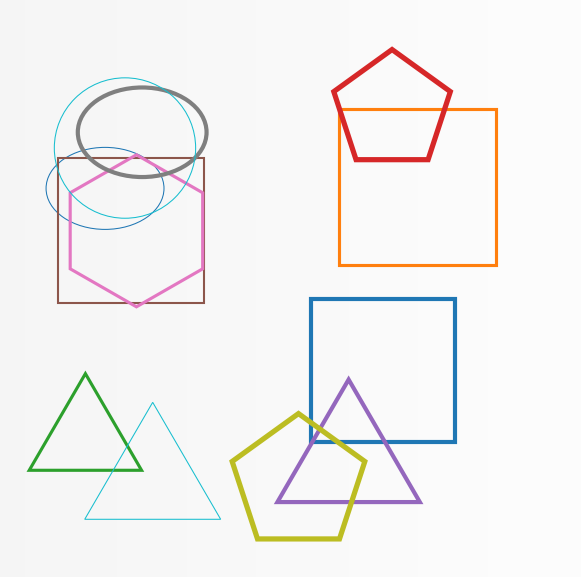[{"shape": "square", "thickness": 2, "radius": 0.62, "center": [0.659, 0.357]}, {"shape": "oval", "thickness": 0.5, "radius": 0.51, "center": [0.181, 0.673]}, {"shape": "square", "thickness": 1.5, "radius": 0.67, "center": [0.719, 0.675]}, {"shape": "triangle", "thickness": 1.5, "radius": 0.56, "center": [0.147, 0.241]}, {"shape": "pentagon", "thickness": 2.5, "radius": 0.53, "center": [0.675, 0.808]}, {"shape": "triangle", "thickness": 2, "radius": 0.71, "center": [0.6, 0.2]}, {"shape": "square", "thickness": 1, "radius": 0.63, "center": [0.225, 0.6]}, {"shape": "hexagon", "thickness": 1.5, "radius": 0.66, "center": [0.235, 0.599]}, {"shape": "oval", "thickness": 2, "radius": 0.55, "center": [0.245, 0.77]}, {"shape": "pentagon", "thickness": 2.5, "radius": 0.6, "center": [0.514, 0.163]}, {"shape": "circle", "thickness": 0.5, "radius": 0.61, "center": [0.215, 0.743]}, {"shape": "triangle", "thickness": 0.5, "radius": 0.68, "center": [0.263, 0.167]}]